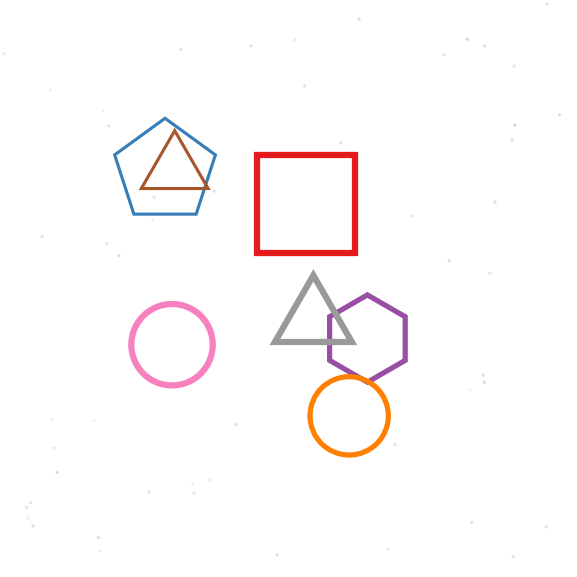[{"shape": "square", "thickness": 3, "radius": 0.42, "center": [0.529, 0.646]}, {"shape": "pentagon", "thickness": 1.5, "radius": 0.46, "center": [0.286, 0.703]}, {"shape": "hexagon", "thickness": 2.5, "radius": 0.38, "center": [0.636, 0.413]}, {"shape": "circle", "thickness": 2.5, "radius": 0.34, "center": [0.605, 0.279]}, {"shape": "triangle", "thickness": 1.5, "radius": 0.33, "center": [0.303, 0.706]}, {"shape": "circle", "thickness": 3, "radius": 0.35, "center": [0.298, 0.402]}, {"shape": "triangle", "thickness": 3, "radius": 0.38, "center": [0.543, 0.445]}]